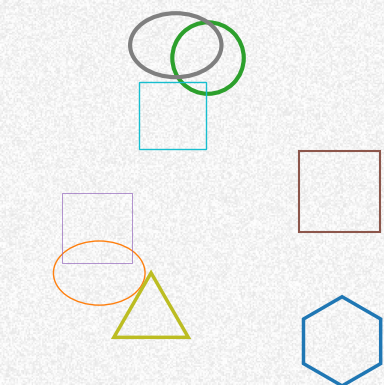[{"shape": "hexagon", "thickness": 2.5, "radius": 0.58, "center": [0.889, 0.113]}, {"shape": "oval", "thickness": 1, "radius": 0.59, "center": [0.258, 0.291]}, {"shape": "circle", "thickness": 3, "radius": 0.46, "center": [0.54, 0.849]}, {"shape": "square", "thickness": 0.5, "radius": 0.46, "center": [0.252, 0.408]}, {"shape": "square", "thickness": 1.5, "radius": 0.52, "center": [0.882, 0.503]}, {"shape": "oval", "thickness": 3, "radius": 0.59, "center": [0.457, 0.883]}, {"shape": "triangle", "thickness": 2.5, "radius": 0.56, "center": [0.392, 0.18]}, {"shape": "square", "thickness": 1, "radius": 0.44, "center": [0.448, 0.699]}]